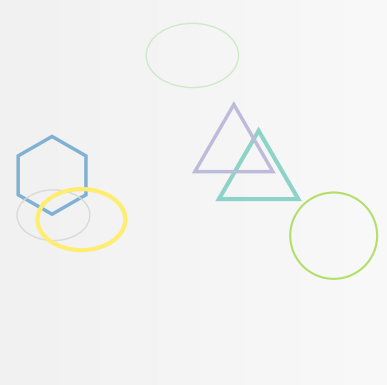[{"shape": "triangle", "thickness": 3, "radius": 0.59, "center": [0.667, 0.542]}, {"shape": "triangle", "thickness": 2.5, "radius": 0.58, "center": [0.603, 0.612]}, {"shape": "hexagon", "thickness": 2.5, "radius": 0.51, "center": [0.134, 0.545]}, {"shape": "circle", "thickness": 1.5, "radius": 0.56, "center": [0.861, 0.388]}, {"shape": "oval", "thickness": 1, "radius": 0.47, "center": [0.138, 0.441]}, {"shape": "oval", "thickness": 1, "radius": 0.6, "center": [0.497, 0.856]}, {"shape": "oval", "thickness": 3, "radius": 0.57, "center": [0.21, 0.43]}]